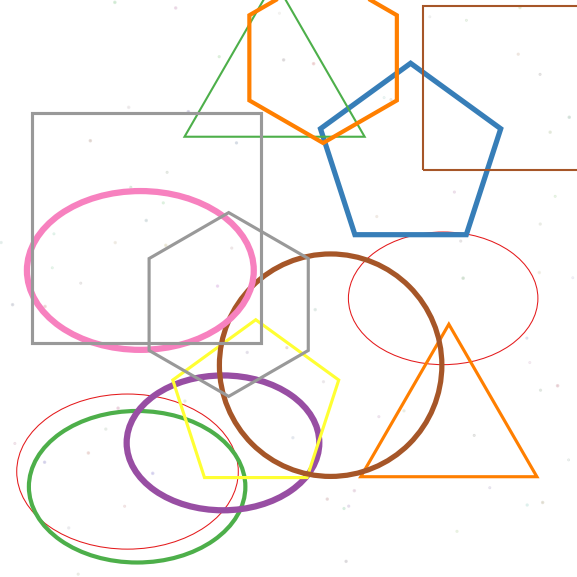[{"shape": "oval", "thickness": 0.5, "radius": 0.96, "center": [0.221, 0.183]}, {"shape": "oval", "thickness": 0.5, "radius": 0.82, "center": [0.767, 0.483]}, {"shape": "pentagon", "thickness": 2.5, "radius": 0.82, "center": [0.711, 0.725]}, {"shape": "triangle", "thickness": 1, "radius": 0.9, "center": [0.475, 0.852]}, {"shape": "oval", "thickness": 2, "radius": 0.94, "center": [0.237, 0.156]}, {"shape": "oval", "thickness": 3, "radius": 0.83, "center": [0.386, 0.232]}, {"shape": "hexagon", "thickness": 2, "radius": 0.74, "center": [0.559, 0.899]}, {"shape": "triangle", "thickness": 1.5, "radius": 0.88, "center": [0.777, 0.262]}, {"shape": "pentagon", "thickness": 1.5, "radius": 0.76, "center": [0.443, 0.294]}, {"shape": "square", "thickness": 1, "radius": 0.71, "center": [0.875, 0.846]}, {"shape": "circle", "thickness": 2.5, "radius": 0.96, "center": [0.573, 0.367]}, {"shape": "oval", "thickness": 3, "radius": 0.98, "center": [0.243, 0.531]}, {"shape": "hexagon", "thickness": 1.5, "radius": 0.8, "center": [0.396, 0.472]}, {"shape": "square", "thickness": 1.5, "radius": 0.99, "center": [0.254, 0.604]}]